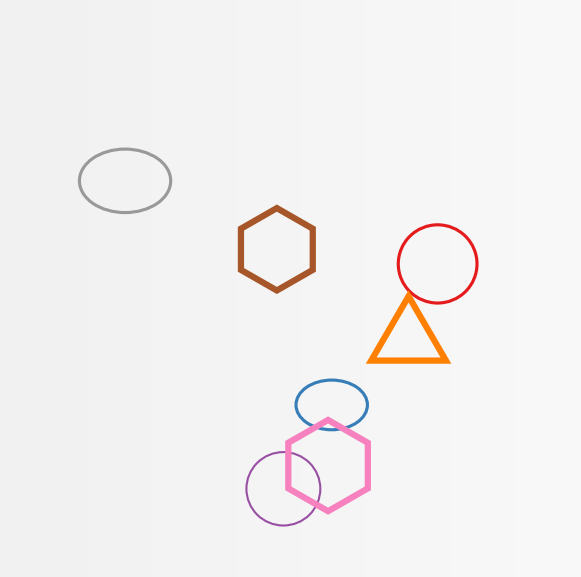[{"shape": "circle", "thickness": 1.5, "radius": 0.34, "center": [0.753, 0.542]}, {"shape": "oval", "thickness": 1.5, "radius": 0.31, "center": [0.571, 0.298]}, {"shape": "circle", "thickness": 1, "radius": 0.32, "center": [0.488, 0.153]}, {"shape": "triangle", "thickness": 3, "radius": 0.37, "center": [0.703, 0.412]}, {"shape": "hexagon", "thickness": 3, "radius": 0.36, "center": [0.476, 0.567]}, {"shape": "hexagon", "thickness": 3, "radius": 0.39, "center": [0.564, 0.193]}, {"shape": "oval", "thickness": 1.5, "radius": 0.39, "center": [0.215, 0.686]}]